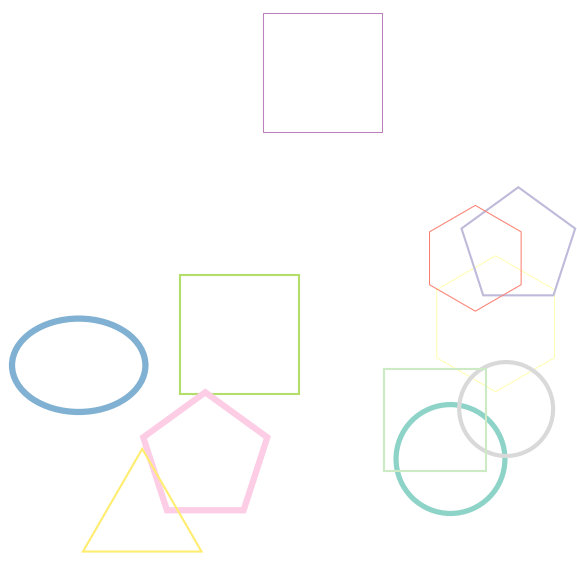[{"shape": "circle", "thickness": 2.5, "radius": 0.47, "center": [0.78, 0.204]}, {"shape": "hexagon", "thickness": 0.5, "radius": 0.59, "center": [0.858, 0.439]}, {"shape": "pentagon", "thickness": 1, "radius": 0.52, "center": [0.898, 0.571]}, {"shape": "hexagon", "thickness": 0.5, "radius": 0.46, "center": [0.823, 0.552]}, {"shape": "oval", "thickness": 3, "radius": 0.58, "center": [0.136, 0.367]}, {"shape": "square", "thickness": 1, "radius": 0.52, "center": [0.415, 0.421]}, {"shape": "pentagon", "thickness": 3, "radius": 0.56, "center": [0.355, 0.207]}, {"shape": "circle", "thickness": 2, "radius": 0.41, "center": [0.876, 0.291]}, {"shape": "square", "thickness": 0.5, "radius": 0.52, "center": [0.558, 0.873]}, {"shape": "square", "thickness": 1, "radius": 0.44, "center": [0.753, 0.272]}, {"shape": "triangle", "thickness": 1, "radius": 0.59, "center": [0.246, 0.103]}]